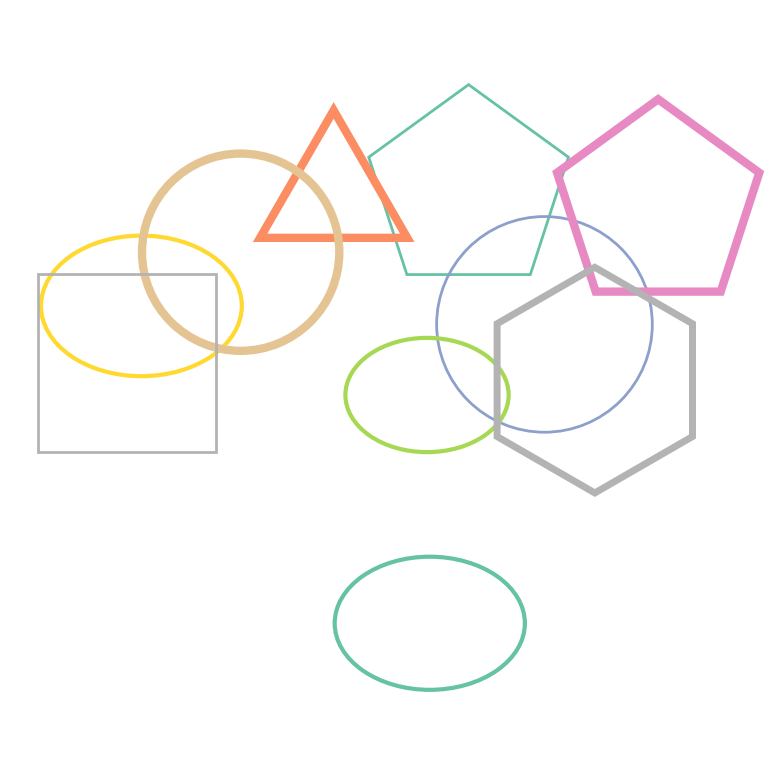[{"shape": "oval", "thickness": 1.5, "radius": 0.62, "center": [0.558, 0.191]}, {"shape": "pentagon", "thickness": 1, "radius": 0.68, "center": [0.609, 0.754]}, {"shape": "triangle", "thickness": 3, "radius": 0.55, "center": [0.433, 0.746]}, {"shape": "circle", "thickness": 1, "radius": 0.7, "center": [0.707, 0.579]}, {"shape": "pentagon", "thickness": 3, "radius": 0.69, "center": [0.855, 0.733]}, {"shape": "oval", "thickness": 1.5, "radius": 0.53, "center": [0.555, 0.487]}, {"shape": "oval", "thickness": 1.5, "radius": 0.65, "center": [0.184, 0.603]}, {"shape": "circle", "thickness": 3, "radius": 0.64, "center": [0.313, 0.672]}, {"shape": "square", "thickness": 1, "radius": 0.58, "center": [0.165, 0.529]}, {"shape": "hexagon", "thickness": 2.5, "radius": 0.73, "center": [0.772, 0.506]}]